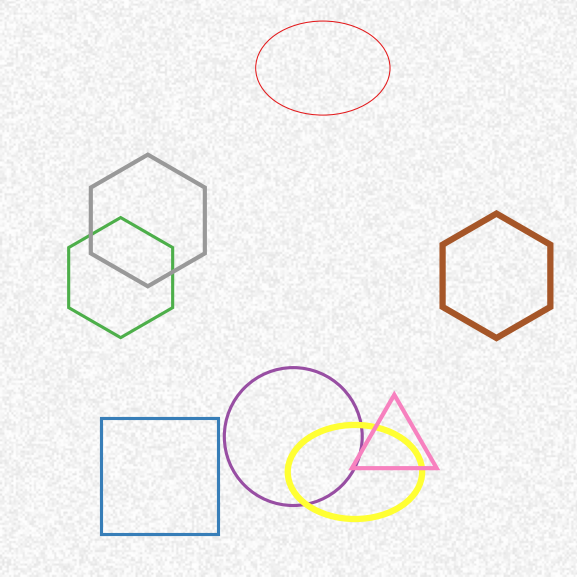[{"shape": "oval", "thickness": 0.5, "radius": 0.58, "center": [0.559, 0.881]}, {"shape": "square", "thickness": 1.5, "radius": 0.5, "center": [0.276, 0.175]}, {"shape": "hexagon", "thickness": 1.5, "radius": 0.52, "center": [0.209, 0.518]}, {"shape": "circle", "thickness": 1.5, "radius": 0.6, "center": [0.508, 0.243]}, {"shape": "oval", "thickness": 3, "radius": 0.58, "center": [0.615, 0.182]}, {"shape": "hexagon", "thickness": 3, "radius": 0.54, "center": [0.86, 0.522]}, {"shape": "triangle", "thickness": 2, "radius": 0.42, "center": [0.683, 0.231]}, {"shape": "hexagon", "thickness": 2, "radius": 0.57, "center": [0.256, 0.617]}]